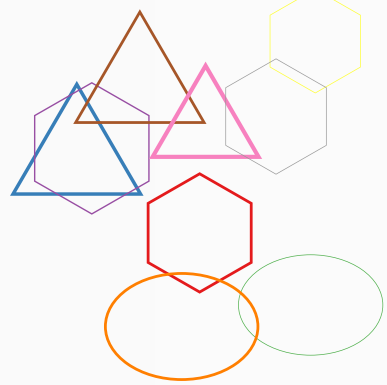[{"shape": "hexagon", "thickness": 2, "radius": 0.77, "center": [0.515, 0.395]}, {"shape": "triangle", "thickness": 2.5, "radius": 0.95, "center": [0.198, 0.591]}, {"shape": "oval", "thickness": 0.5, "radius": 0.93, "center": [0.802, 0.208]}, {"shape": "hexagon", "thickness": 1, "radius": 0.85, "center": [0.237, 0.615]}, {"shape": "oval", "thickness": 2, "radius": 0.98, "center": [0.469, 0.152]}, {"shape": "hexagon", "thickness": 0.5, "radius": 0.67, "center": [0.814, 0.893]}, {"shape": "triangle", "thickness": 2, "radius": 0.96, "center": [0.361, 0.777]}, {"shape": "triangle", "thickness": 3, "radius": 0.79, "center": [0.531, 0.671]}, {"shape": "hexagon", "thickness": 0.5, "radius": 0.75, "center": [0.712, 0.697]}]